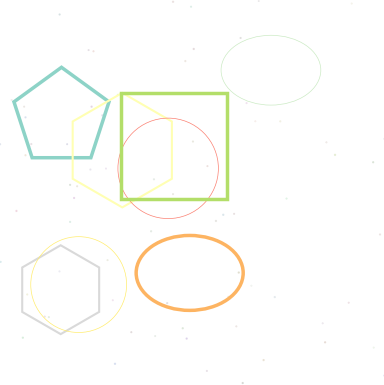[{"shape": "pentagon", "thickness": 2.5, "radius": 0.65, "center": [0.16, 0.695]}, {"shape": "hexagon", "thickness": 1.5, "radius": 0.74, "center": [0.318, 0.61]}, {"shape": "circle", "thickness": 0.5, "radius": 0.65, "center": [0.437, 0.563]}, {"shape": "oval", "thickness": 2.5, "radius": 0.7, "center": [0.493, 0.291]}, {"shape": "square", "thickness": 2.5, "radius": 0.69, "center": [0.453, 0.62]}, {"shape": "hexagon", "thickness": 1.5, "radius": 0.58, "center": [0.158, 0.248]}, {"shape": "oval", "thickness": 0.5, "radius": 0.65, "center": [0.704, 0.818]}, {"shape": "circle", "thickness": 0.5, "radius": 0.62, "center": [0.204, 0.261]}]